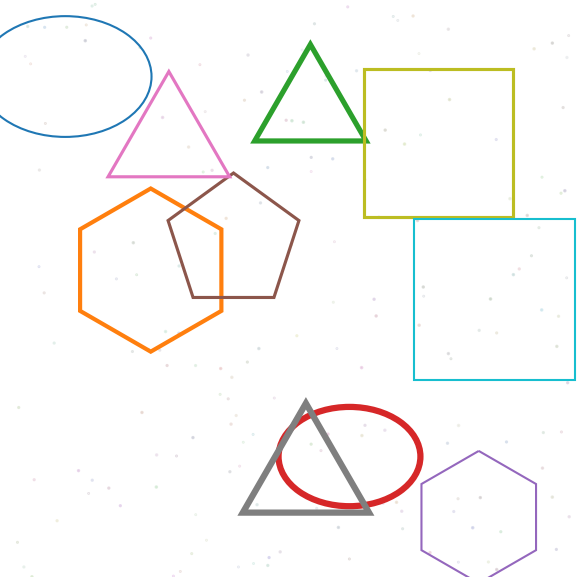[{"shape": "oval", "thickness": 1, "radius": 0.75, "center": [0.113, 0.867]}, {"shape": "hexagon", "thickness": 2, "radius": 0.71, "center": [0.261, 0.531]}, {"shape": "triangle", "thickness": 2.5, "radius": 0.56, "center": [0.537, 0.811]}, {"shape": "oval", "thickness": 3, "radius": 0.61, "center": [0.605, 0.209]}, {"shape": "hexagon", "thickness": 1, "radius": 0.57, "center": [0.829, 0.104]}, {"shape": "pentagon", "thickness": 1.5, "radius": 0.6, "center": [0.404, 0.58]}, {"shape": "triangle", "thickness": 1.5, "radius": 0.61, "center": [0.292, 0.754]}, {"shape": "triangle", "thickness": 3, "radius": 0.63, "center": [0.53, 0.175]}, {"shape": "square", "thickness": 1.5, "radius": 0.64, "center": [0.759, 0.752]}, {"shape": "square", "thickness": 1, "radius": 0.7, "center": [0.856, 0.481]}]